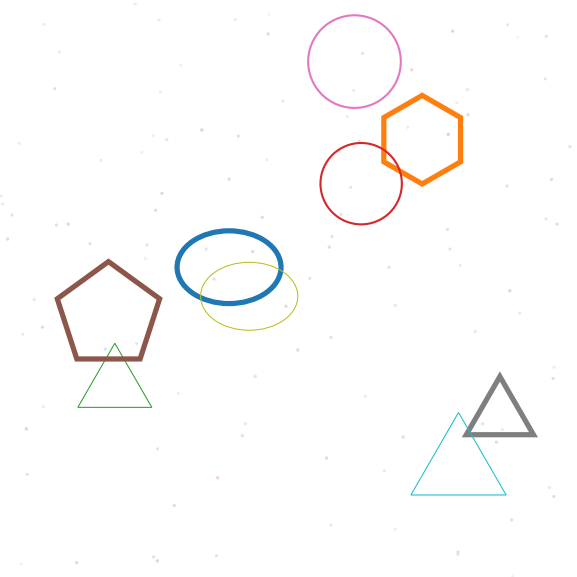[{"shape": "oval", "thickness": 2.5, "radius": 0.45, "center": [0.397, 0.536]}, {"shape": "hexagon", "thickness": 2.5, "radius": 0.38, "center": [0.731, 0.757]}, {"shape": "triangle", "thickness": 0.5, "radius": 0.37, "center": [0.199, 0.331]}, {"shape": "circle", "thickness": 1, "radius": 0.35, "center": [0.625, 0.681]}, {"shape": "pentagon", "thickness": 2.5, "radius": 0.47, "center": [0.188, 0.453]}, {"shape": "circle", "thickness": 1, "radius": 0.4, "center": [0.614, 0.892]}, {"shape": "triangle", "thickness": 2.5, "radius": 0.34, "center": [0.866, 0.28]}, {"shape": "oval", "thickness": 0.5, "radius": 0.42, "center": [0.432, 0.486]}, {"shape": "triangle", "thickness": 0.5, "radius": 0.48, "center": [0.794, 0.19]}]